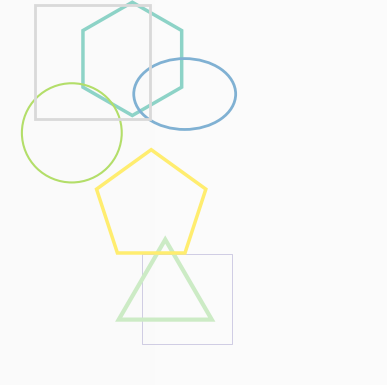[{"shape": "hexagon", "thickness": 2.5, "radius": 0.74, "center": [0.341, 0.847]}, {"shape": "square", "thickness": 0.5, "radius": 0.58, "center": [0.482, 0.222]}, {"shape": "oval", "thickness": 2, "radius": 0.66, "center": [0.477, 0.756]}, {"shape": "circle", "thickness": 1.5, "radius": 0.64, "center": [0.185, 0.655]}, {"shape": "square", "thickness": 2, "radius": 0.74, "center": [0.239, 0.838]}, {"shape": "triangle", "thickness": 3, "radius": 0.69, "center": [0.426, 0.239]}, {"shape": "pentagon", "thickness": 2.5, "radius": 0.74, "center": [0.39, 0.463]}]